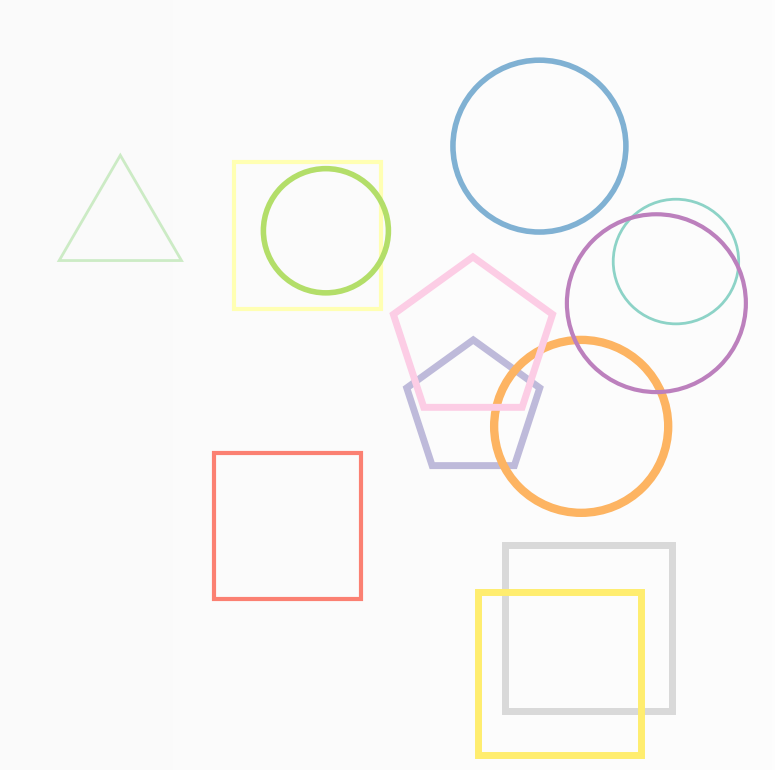[{"shape": "circle", "thickness": 1, "radius": 0.4, "center": [0.872, 0.66]}, {"shape": "square", "thickness": 1.5, "radius": 0.47, "center": [0.397, 0.694]}, {"shape": "pentagon", "thickness": 2.5, "radius": 0.45, "center": [0.611, 0.468]}, {"shape": "square", "thickness": 1.5, "radius": 0.48, "center": [0.371, 0.317]}, {"shape": "circle", "thickness": 2, "radius": 0.56, "center": [0.696, 0.81]}, {"shape": "circle", "thickness": 3, "radius": 0.56, "center": [0.75, 0.446]}, {"shape": "circle", "thickness": 2, "radius": 0.4, "center": [0.421, 0.7]}, {"shape": "pentagon", "thickness": 2.5, "radius": 0.54, "center": [0.61, 0.558]}, {"shape": "square", "thickness": 2.5, "radius": 0.54, "center": [0.76, 0.184]}, {"shape": "circle", "thickness": 1.5, "radius": 0.58, "center": [0.847, 0.606]}, {"shape": "triangle", "thickness": 1, "radius": 0.46, "center": [0.155, 0.707]}, {"shape": "square", "thickness": 2.5, "radius": 0.53, "center": [0.722, 0.125]}]